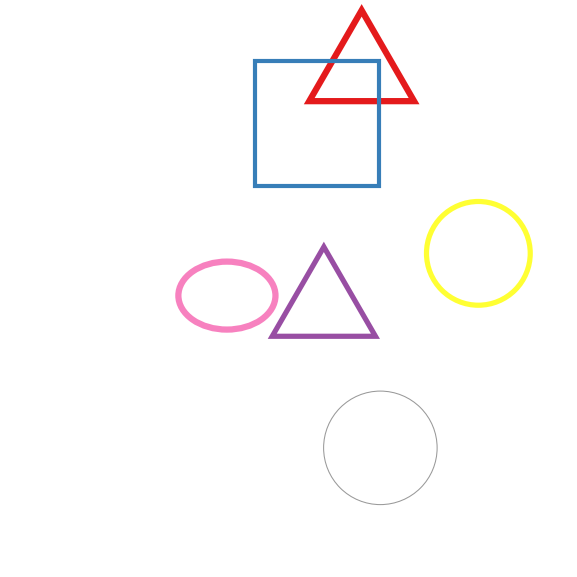[{"shape": "triangle", "thickness": 3, "radius": 0.52, "center": [0.626, 0.876]}, {"shape": "square", "thickness": 2, "radius": 0.54, "center": [0.549, 0.785]}, {"shape": "triangle", "thickness": 2.5, "radius": 0.52, "center": [0.561, 0.468]}, {"shape": "circle", "thickness": 2.5, "radius": 0.45, "center": [0.828, 0.56]}, {"shape": "oval", "thickness": 3, "radius": 0.42, "center": [0.393, 0.487]}, {"shape": "circle", "thickness": 0.5, "radius": 0.49, "center": [0.659, 0.224]}]